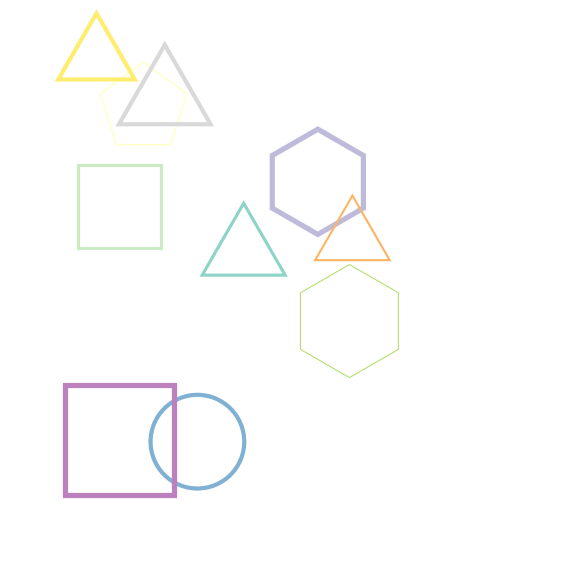[{"shape": "triangle", "thickness": 1.5, "radius": 0.41, "center": [0.422, 0.564]}, {"shape": "pentagon", "thickness": 0.5, "radius": 0.39, "center": [0.249, 0.812]}, {"shape": "hexagon", "thickness": 2.5, "radius": 0.46, "center": [0.55, 0.684]}, {"shape": "circle", "thickness": 2, "radius": 0.41, "center": [0.342, 0.234]}, {"shape": "triangle", "thickness": 1, "radius": 0.37, "center": [0.61, 0.586]}, {"shape": "hexagon", "thickness": 0.5, "radius": 0.49, "center": [0.605, 0.443]}, {"shape": "triangle", "thickness": 2, "radius": 0.46, "center": [0.285, 0.83]}, {"shape": "square", "thickness": 2.5, "radius": 0.47, "center": [0.207, 0.237]}, {"shape": "square", "thickness": 1.5, "radius": 0.36, "center": [0.207, 0.642]}, {"shape": "triangle", "thickness": 2, "radius": 0.38, "center": [0.167, 0.9]}]